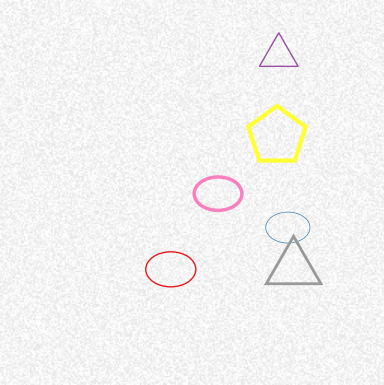[{"shape": "oval", "thickness": 1, "radius": 0.33, "center": [0.444, 0.3]}, {"shape": "oval", "thickness": 0.5, "radius": 0.29, "center": [0.748, 0.409]}, {"shape": "triangle", "thickness": 1, "radius": 0.29, "center": [0.724, 0.857]}, {"shape": "pentagon", "thickness": 3, "radius": 0.39, "center": [0.719, 0.646]}, {"shape": "oval", "thickness": 2.5, "radius": 0.31, "center": [0.566, 0.497]}, {"shape": "triangle", "thickness": 2, "radius": 0.41, "center": [0.763, 0.304]}]